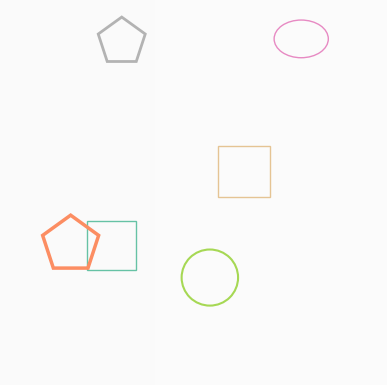[{"shape": "square", "thickness": 1, "radius": 0.32, "center": [0.287, 0.362]}, {"shape": "pentagon", "thickness": 2.5, "radius": 0.38, "center": [0.182, 0.365]}, {"shape": "oval", "thickness": 1, "radius": 0.35, "center": [0.777, 0.899]}, {"shape": "circle", "thickness": 1.5, "radius": 0.36, "center": [0.542, 0.279]}, {"shape": "square", "thickness": 1, "radius": 0.33, "center": [0.63, 0.555]}, {"shape": "pentagon", "thickness": 2, "radius": 0.32, "center": [0.314, 0.892]}]